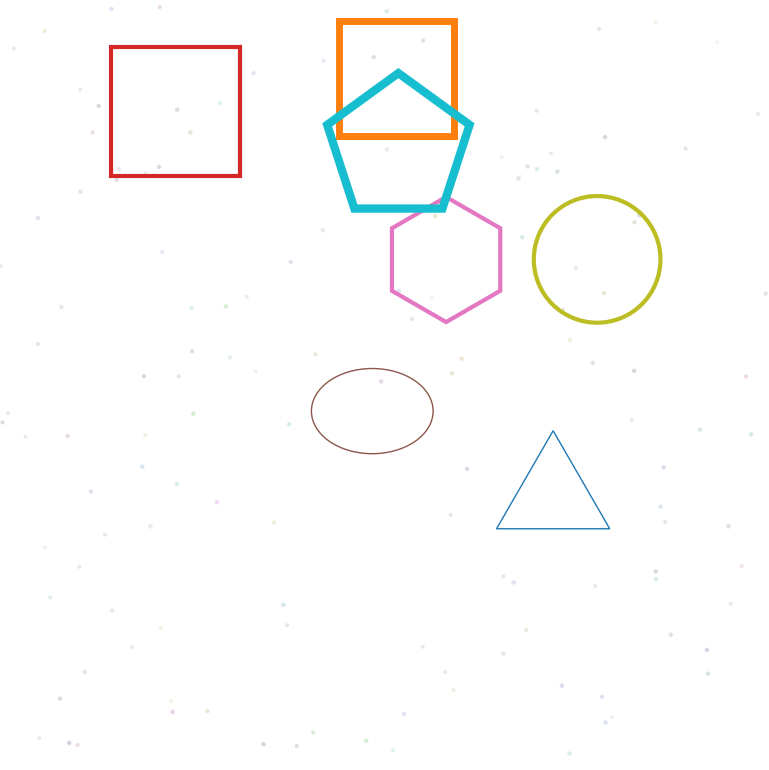[{"shape": "triangle", "thickness": 0.5, "radius": 0.42, "center": [0.718, 0.356]}, {"shape": "square", "thickness": 2.5, "radius": 0.37, "center": [0.515, 0.899]}, {"shape": "square", "thickness": 1.5, "radius": 0.42, "center": [0.228, 0.855]}, {"shape": "oval", "thickness": 0.5, "radius": 0.4, "center": [0.483, 0.466]}, {"shape": "hexagon", "thickness": 1.5, "radius": 0.41, "center": [0.579, 0.663]}, {"shape": "circle", "thickness": 1.5, "radius": 0.41, "center": [0.775, 0.663]}, {"shape": "pentagon", "thickness": 3, "radius": 0.49, "center": [0.517, 0.808]}]